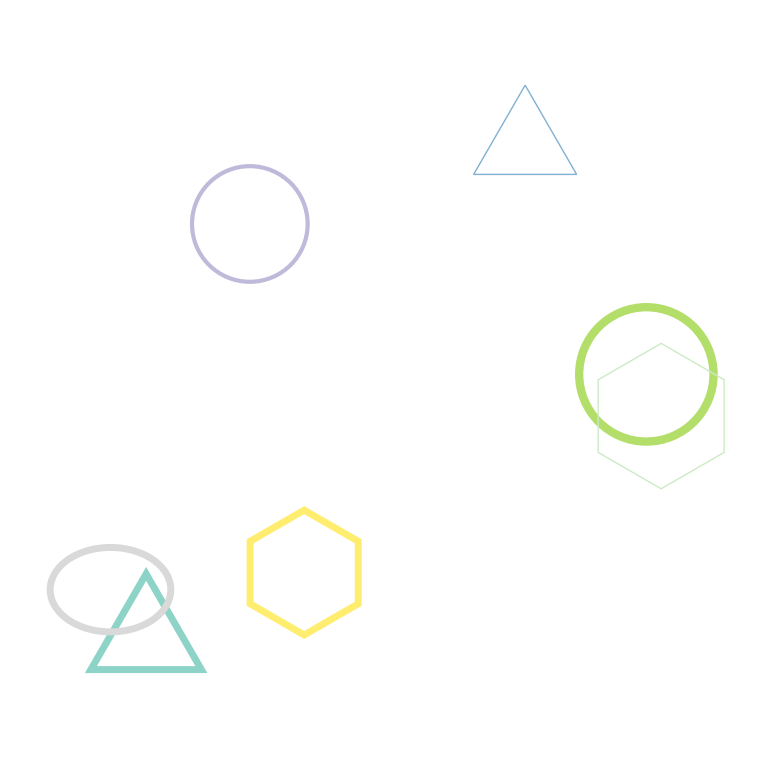[{"shape": "triangle", "thickness": 2.5, "radius": 0.41, "center": [0.19, 0.172]}, {"shape": "circle", "thickness": 1.5, "radius": 0.38, "center": [0.324, 0.709]}, {"shape": "triangle", "thickness": 0.5, "radius": 0.39, "center": [0.682, 0.812]}, {"shape": "circle", "thickness": 3, "radius": 0.44, "center": [0.839, 0.514]}, {"shape": "oval", "thickness": 2.5, "radius": 0.39, "center": [0.143, 0.234]}, {"shape": "hexagon", "thickness": 0.5, "radius": 0.47, "center": [0.859, 0.46]}, {"shape": "hexagon", "thickness": 2.5, "radius": 0.41, "center": [0.395, 0.256]}]